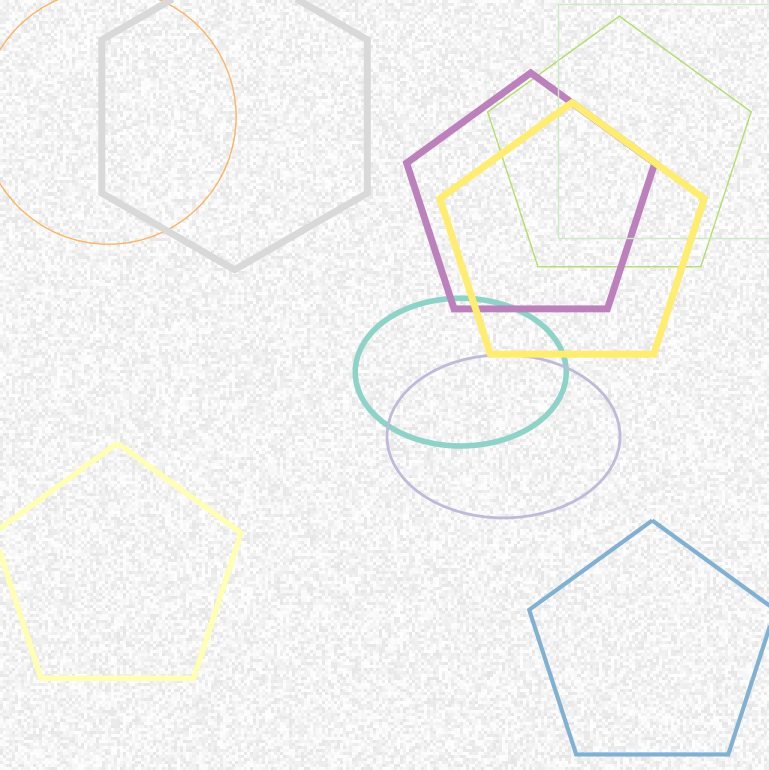[{"shape": "oval", "thickness": 2, "radius": 0.69, "center": [0.598, 0.517]}, {"shape": "pentagon", "thickness": 2, "radius": 0.84, "center": [0.152, 0.256]}, {"shape": "oval", "thickness": 1, "radius": 0.76, "center": [0.654, 0.433]}, {"shape": "pentagon", "thickness": 1.5, "radius": 0.84, "center": [0.847, 0.156]}, {"shape": "circle", "thickness": 0.5, "radius": 0.83, "center": [0.141, 0.848]}, {"shape": "pentagon", "thickness": 0.5, "radius": 0.9, "center": [0.804, 0.799]}, {"shape": "hexagon", "thickness": 2.5, "radius": 1.0, "center": [0.305, 0.849]}, {"shape": "pentagon", "thickness": 2.5, "radius": 0.85, "center": [0.689, 0.736]}, {"shape": "square", "thickness": 0.5, "radius": 0.76, "center": [0.876, 0.843]}, {"shape": "pentagon", "thickness": 2.5, "radius": 0.9, "center": [0.743, 0.686]}]